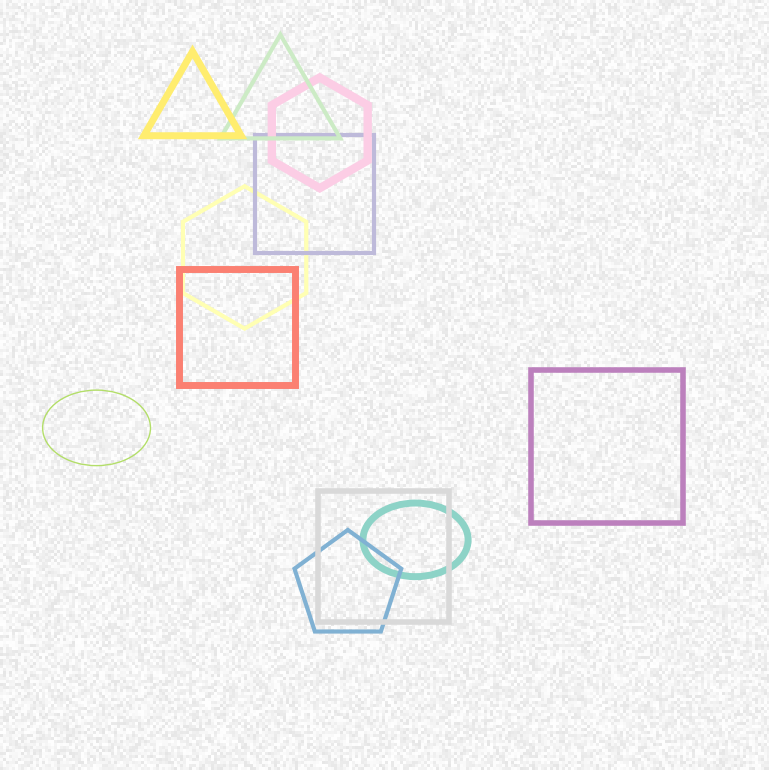[{"shape": "oval", "thickness": 2.5, "radius": 0.34, "center": [0.54, 0.299]}, {"shape": "hexagon", "thickness": 1.5, "radius": 0.46, "center": [0.318, 0.666]}, {"shape": "square", "thickness": 1.5, "radius": 0.39, "center": [0.408, 0.748]}, {"shape": "square", "thickness": 2.5, "radius": 0.38, "center": [0.307, 0.576]}, {"shape": "pentagon", "thickness": 1.5, "radius": 0.36, "center": [0.452, 0.239]}, {"shape": "oval", "thickness": 0.5, "radius": 0.35, "center": [0.125, 0.444]}, {"shape": "hexagon", "thickness": 3, "radius": 0.36, "center": [0.415, 0.827]}, {"shape": "square", "thickness": 2, "radius": 0.43, "center": [0.498, 0.277]}, {"shape": "square", "thickness": 2, "radius": 0.5, "center": [0.788, 0.421]}, {"shape": "triangle", "thickness": 1.5, "radius": 0.45, "center": [0.364, 0.865]}, {"shape": "triangle", "thickness": 2.5, "radius": 0.36, "center": [0.25, 0.86]}]